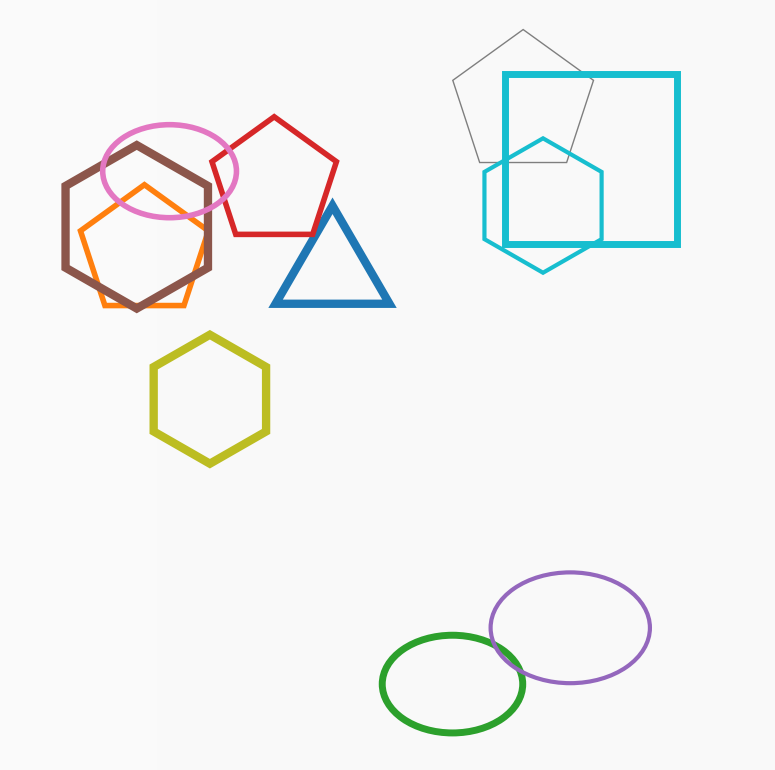[{"shape": "triangle", "thickness": 3, "radius": 0.42, "center": [0.429, 0.648]}, {"shape": "pentagon", "thickness": 2, "radius": 0.43, "center": [0.186, 0.673]}, {"shape": "oval", "thickness": 2.5, "radius": 0.45, "center": [0.584, 0.112]}, {"shape": "pentagon", "thickness": 2, "radius": 0.42, "center": [0.354, 0.764]}, {"shape": "oval", "thickness": 1.5, "radius": 0.51, "center": [0.736, 0.185]}, {"shape": "hexagon", "thickness": 3, "radius": 0.53, "center": [0.176, 0.705]}, {"shape": "oval", "thickness": 2, "radius": 0.43, "center": [0.219, 0.778]}, {"shape": "pentagon", "thickness": 0.5, "radius": 0.48, "center": [0.675, 0.866]}, {"shape": "hexagon", "thickness": 3, "radius": 0.42, "center": [0.271, 0.482]}, {"shape": "square", "thickness": 2.5, "radius": 0.55, "center": [0.763, 0.794]}, {"shape": "hexagon", "thickness": 1.5, "radius": 0.44, "center": [0.701, 0.733]}]